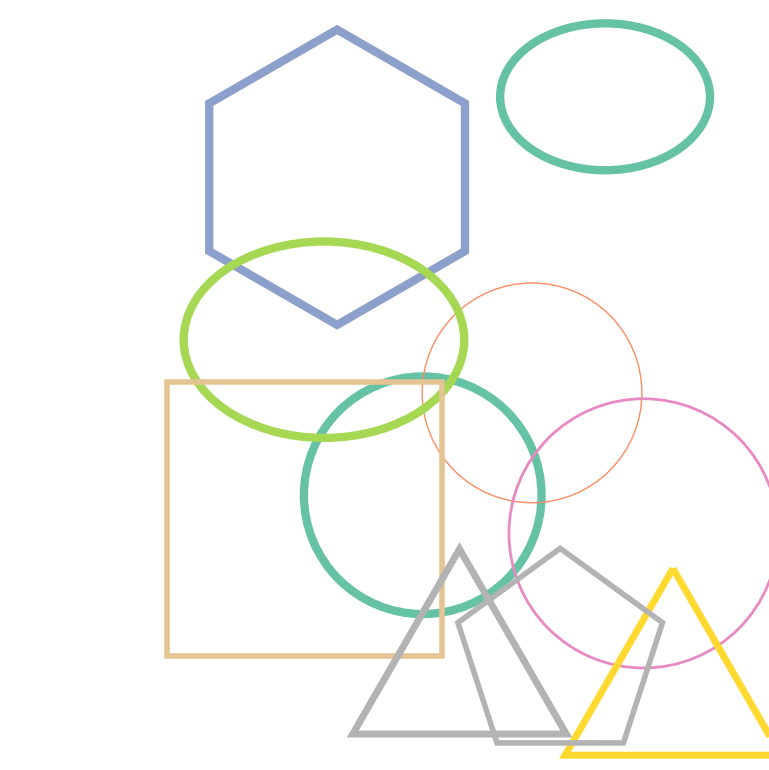[{"shape": "oval", "thickness": 3, "radius": 0.68, "center": [0.786, 0.874]}, {"shape": "circle", "thickness": 3, "radius": 0.77, "center": [0.549, 0.357]}, {"shape": "circle", "thickness": 0.5, "radius": 0.71, "center": [0.691, 0.49]}, {"shape": "hexagon", "thickness": 3, "radius": 0.96, "center": [0.438, 0.77]}, {"shape": "circle", "thickness": 1, "radius": 0.87, "center": [0.836, 0.307]}, {"shape": "oval", "thickness": 3, "radius": 0.91, "center": [0.421, 0.559]}, {"shape": "triangle", "thickness": 2.5, "radius": 0.81, "center": [0.874, 0.1]}, {"shape": "square", "thickness": 2, "radius": 0.89, "center": [0.396, 0.326]}, {"shape": "triangle", "thickness": 2.5, "radius": 0.8, "center": [0.597, 0.127]}, {"shape": "pentagon", "thickness": 2, "radius": 0.7, "center": [0.728, 0.148]}]